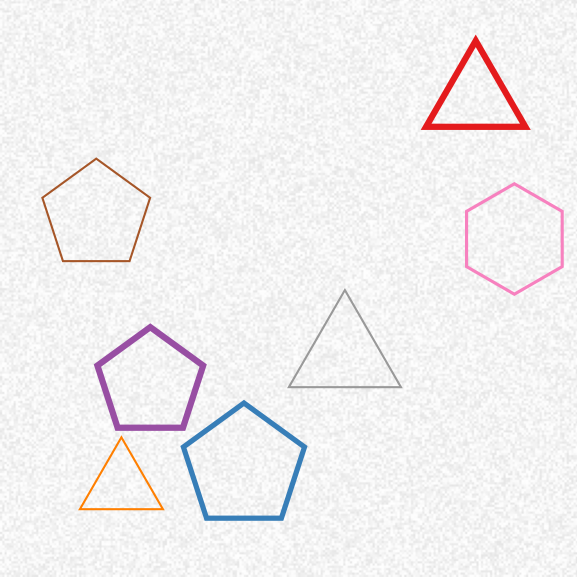[{"shape": "triangle", "thickness": 3, "radius": 0.5, "center": [0.824, 0.829]}, {"shape": "pentagon", "thickness": 2.5, "radius": 0.55, "center": [0.422, 0.191]}, {"shape": "pentagon", "thickness": 3, "radius": 0.48, "center": [0.26, 0.336]}, {"shape": "triangle", "thickness": 1, "radius": 0.41, "center": [0.21, 0.159]}, {"shape": "pentagon", "thickness": 1, "radius": 0.49, "center": [0.167, 0.626]}, {"shape": "hexagon", "thickness": 1.5, "radius": 0.48, "center": [0.891, 0.585]}, {"shape": "triangle", "thickness": 1, "radius": 0.56, "center": [0.597, 0.385]}]